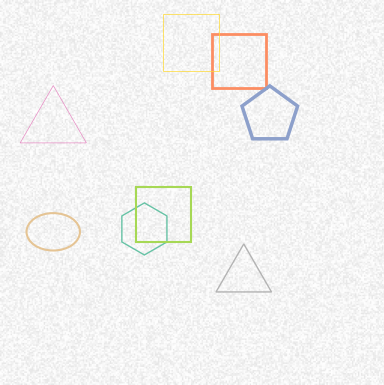[{"shape": "hexagon", "thickness": 1, "radius": 0.34, "center": [0.375, 0.405]}, {"shape": "square", "thickness": 2, "radius": 0.35, "center": [0.62, 0.841]}, {"shape": "pentagon", "thickness": 2.5, "radius": 0.38, "center": [0.701, 0.701]}, {"shape": "triangle", "thickness": 0.5, "radius": 0.5, "center": [0.138, 0.678]}, {"shape": "square", "thickness": 1.5, "radius": 0.36, "center": [0.425, 0.443]}, {"shape": "square", "thickness": 0.5, "radius": 0.37, "center": [0.496, 0.89]}, {"shape": "oval", "thickness": 1.5, "radius": 0.35, "center": [0.138, 0.398]}, {"shape": "triangle", "thickness": 1, "radius": 0.42, "center": [0.633, 0.283]}]